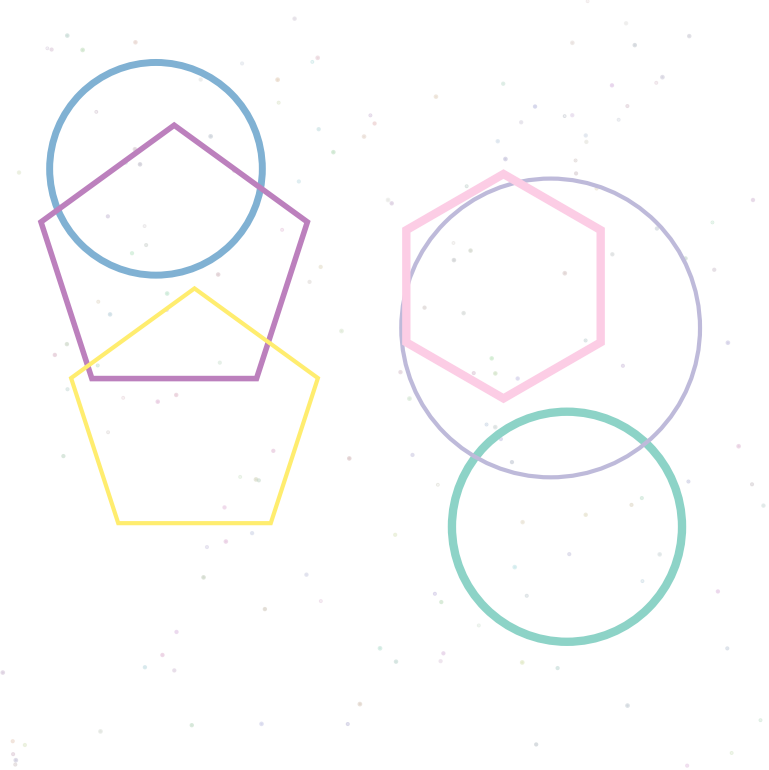[{"shape": "circle", "thickness": 3, "radius": 0.75, "center": [0.736, 0.316]}, {"shape": "circle", "thickness": 1.5, "radius": 0.97, "center": [0.715, 0.574]}, {"shape": "circle", "thickness": 2.5, "radius": 0.69, "center": [0.203, 0.781]}, {"shape": "hexagon", "thickness": 3, "radius": 0.73, "center": [0.654, 0.628]}, {"shape": "pentagon", "thickness": 2, "radius": 0.91, "center": [0.226, 0.656]}, {"shape": "pentagon", "thickness": 1.5, "radius": 0.84, "center": [0.253, 0.457]}]